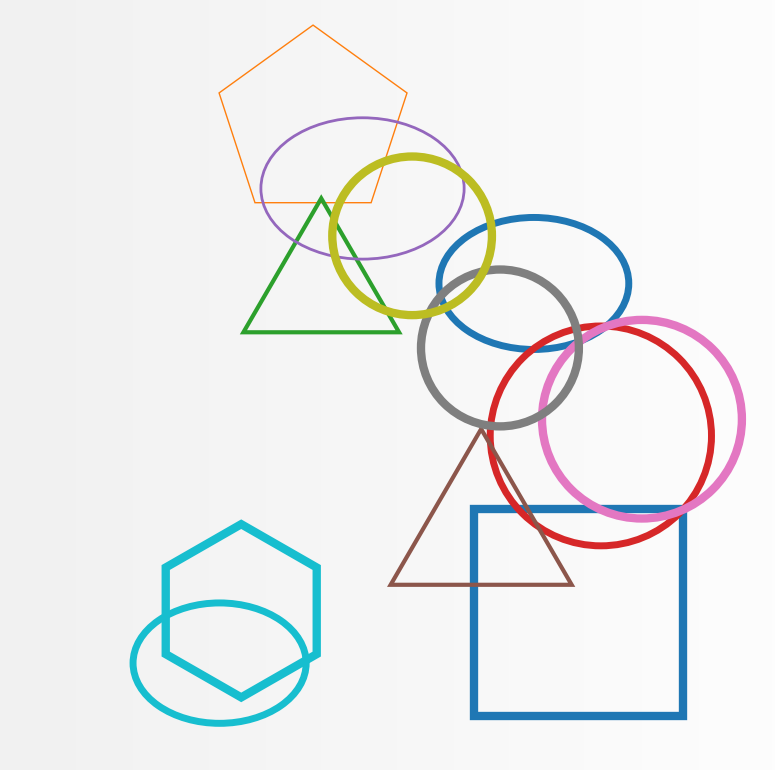[{"shape": "oval", "thickness": 2.5, "radius": 0.61, "center": [0.689, 0.632]}, {"shape": "square", "thickness": 3, "radius": 0.67, "center": [0.746, 0.204]}, {"shape": "pentagon", "thickness": 0.5, "radius": 0.64, "center": [0.404, 0.84]}, {"shape": "triangle", "thickness": 1.5, "radius": 0.58, "center": [0.415, 0.626]}, {"shape": "circle", "thickness": 2.5, "radius": 0.71, "center": [0.775, 0.434]}, {"shape": "oval", "thickness": 1, "radius": 0.66, "center": [0.468, 0.755]}, {"shape": "triangle", "thickness": 1.5, "radius": 0.67, "center": [0.621, 0.308]}, {"shape": "circle", "thickness": 3, "radius": 0.64, "center": [0.828, 0.456]}, {"shape": "circle", "thickness": 3, "radius": 0.51, "center": [0.645, 0.548]}, {"shape": "circle", "thickness": 3, "radius": 0.51, "center": [0.532, 0.694]}, {"shape": "hexagon", "thickness": 3, "radius": 0.56, "center": [0.311, 0.207]}, {"shape": "oval", "thickness": 2.5, "radius": 0.56, "center": [0.283, 0.139]}]